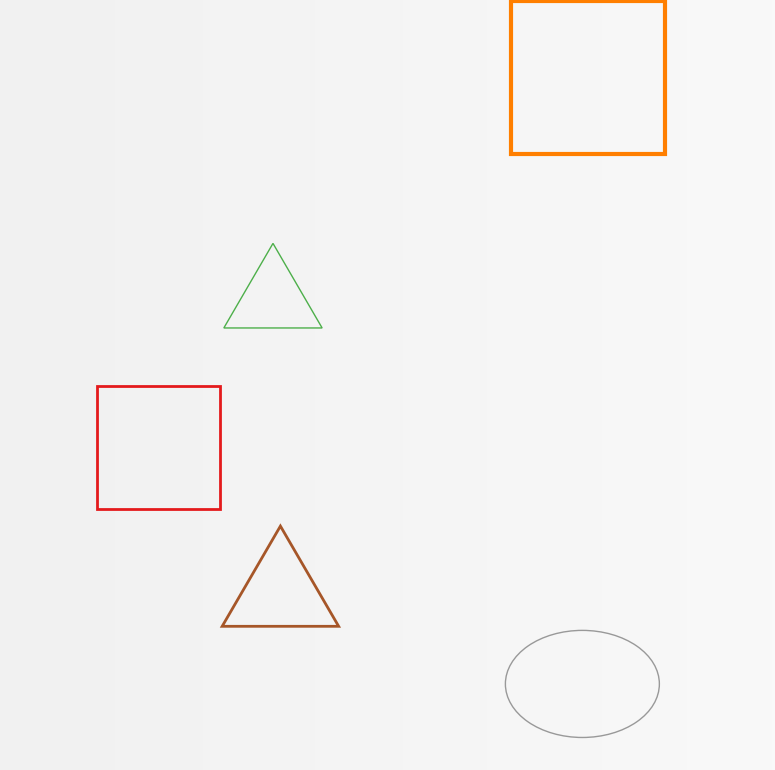[{"shape": "square", "thickness": 1, "radius": 0.4, "center": [0.204, 0.419]}, {"shape": "triangle", "thickness": 0.5, "radius": 0.37, "center": [0.352, 0.611]}, {"shape": "square", "thickness": 1.5, "radius": 0.5, "center": [0.759, 0.9]}, {"shape": "triangle", "thickness": 1, "radius": 0.43, "center": [0.362, 0.23]}, {"shape": "oval", "thickness": 0.5, "radius": 0.5, "center": [0.751, 0.112]}]